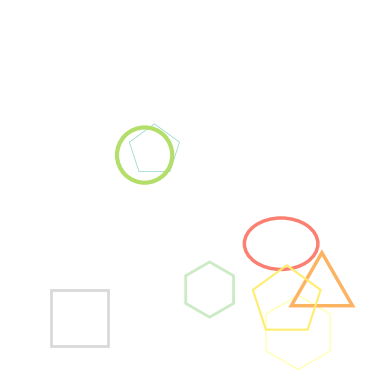[{"shape": "pentagon", "thickness": 0.5, "radius": 0.34, "center": [0.401, 0.61]}, {"shape": "hexagon", "thickness": 1, "radius": 0.48, "center": [0.774, 0.137]}, {"shape": "oval", "thickness": 2.5, "radius": 0.48, "center": [0.73, 0.367]}, {"shape": "triangle", "thickness": 2.5, "radius": 0.46, "center": [0.836, 0.252]}, {"shape": "circle", "thickness": 3, "radius": 0.36, "center": [0.376, 0.597]}, {"shape": "square", "thickness": 2, "radius": 0.37, "center": [0.206, 0.173]}, {"shape": "hexagon", "thickness": 2, "radius": 0.36, "center": [0.544, 0.248]}, {"shape": "pentagon", "thickness": 1.5, "radius": 0.46, "center": [0.745, 0.219]}]